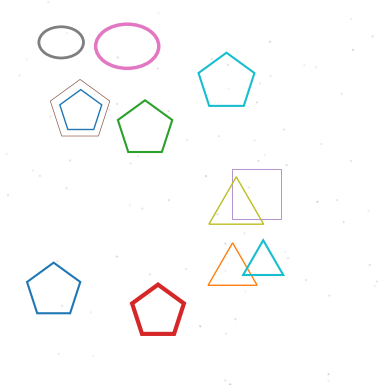[{"shape": "pentagon", "thickness": 1.5, "radius": 0.36, "center": [0.139, 0.245]}, {"shape": "pentagon", "thickness": 1, "radius": 0.29, "center": [0.21, 0.71]}, {"shape": "triangle", "thickness": 1, "radius": 0.37, "center": [0.604, 0.296]}, {"shape": "pentagon", "thickness": 1.5, "radius": 0.37, "center": [0.377, 0.665]}, {"shape": "pentagon", "thickness": 3, "radius": 0.35, "center": [0.41, 0.19]}, {"shape": "square", "thickness": 0.5, "radius": 0.32, "center": [0.667, 0.496]}, {"shape": "pentagon", "thickness": 0.5, "radius": 0.41, "center": [0.208, 0.712]}, {"shape": "oval", "thickness": 2.5, "radius": 0.41, "center": [0.33, 0.88]}, {"shape": "oval", "thickness": 2, "radius": 0.29, "center": [0.159, 0.89]}, {"shape": "triangle", "thickness": 1, "radius": 0.41, "center": [0.614, 0.459]}, {"shape": "pentagon", "thickness": 1.5, "radius": 0.38, "center": [0.588, 0.787]}, {"shape": "triangle", "thickness": 1.5, "radius": 0.3, "center": [0.684, 0.316]}]